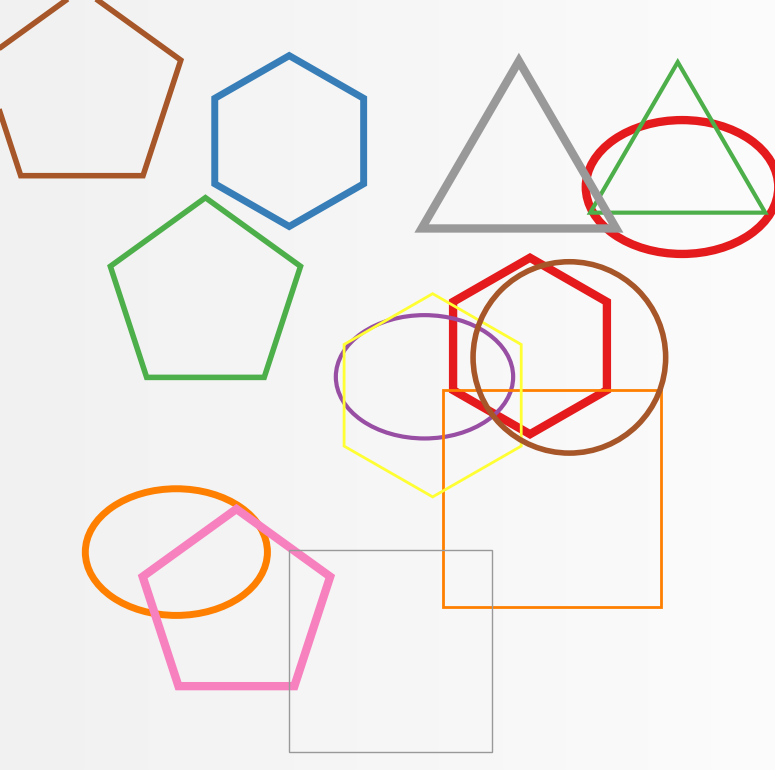[{"shape": "hexagon", "thickness": 3, "radius": 0.57, "center": [0.684, 0.551]}, {"shape": "oval", "thickness": 3, "radius": 0.62, "center": [0.88, 0.757]}, {"shape": "hexagon", "thickness": 2.5, "radius": 0.55, "center": [0.373, 0.817]}, {"shape": "triangle", "thickness": 1.5, "radius": 0.65, "center": [0.874, 0.789]}, {"shape": "pentagon", "thickness": 2, "radius": 0.65, "center": [0.265, 0.614]}, {"shape": "oval", "thickness": 1.5, "radius": 0.57, "center": [0.548, 0.511]}, {"shape": "square", "thickness": 1, "radius": 0.7, "center": [0.712, 0.352]}, {"shape": "oval", "thickness": 2.5, "radius": 0.59, "center": [0.228, 0.283]}, {"shape": "hexagon", "thickness": 1, "radius": 0.66, "center": [0.558, 0.487]}, {"shape": "circle", "thickness": 2, "radius": 0.62, "center": [0.735, 0.536]}, {"shape": "pentagon", "thickness": 2, "radius": 0.67, "center": [0.106, 0.88]}, {"shape": "pentagon", "thickness": 3, "radius": 0.64, "center": [0.305, 0.212]}, {"shape": "triangle", "thickness": 3, "radius": 0.72, "center": [0.67, 0.776]}, {"shape": "square", "thickness": 0.5, "radius": 0.66, "center": [0.504, 0.155]}]